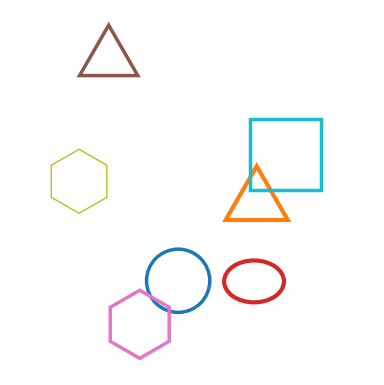[{"shape": "circle", "thickness": 2.5, "radius": 0.41, "center": [0.463, 0.271]}, {"shape": "triangle", "thickness": 3, "radius": 0.47, "center": [0.667, 0.475]}, {"shape": "oval", "thickness": 3, "radius": 0.39, "center": [0.66, 0.269]}, {"shape": "triangle", "thickness": 2.5, "radius": 0.44, "center": [0.282, 0.847]}, {"shape": "hexagon", "thickness": 2.5, "radius": 0.44, "center": [0.363, 0.158]}, {"shape": "hexagon", "thickness": 1, "radius": 0.42, "center": [0.205, 0.529]}, {"shape": "square", "thickness": 2.5, "radius": 0.46, "center": [0.741, 0.599]}]